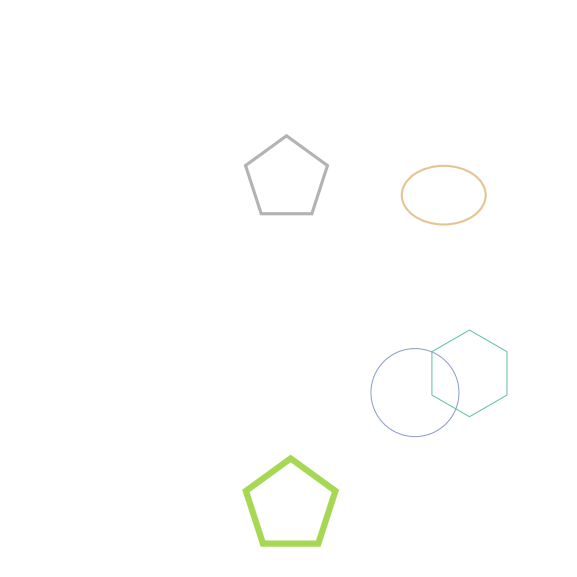[{"shape": "hexagon", "thickness": 0.5, "radius": 0.38, "center": [0.813, 0.353]}, {"shape": "circle", "thickness": 0.5, "radius": 0.38, "center": [0.719, 0.319]}, {"shape": "pentagon", "thickness": 3, "radius": 0.41, "center": [0.503, 0.124]}, {"shape": "oval", "thickness": 1, "radius": 0.36, "center": [0.768, 0.661]}, {"shape": "pentagon", "thickness": 1.5, "radius": 0.37, "center": [0.496, 0.689]}]